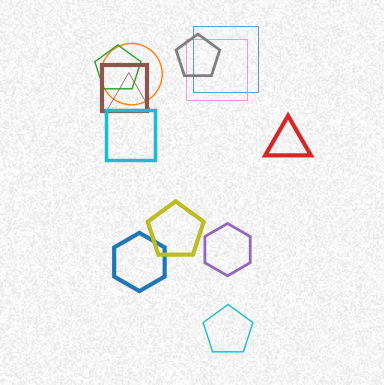[{"shape": "hexagon", "thickness": 3, "radius": 0.38, "center": [0.362, 0.32]}, {"shape": "square", "thickness": 0.5, "radius": 0.43, "center": [0.586, 0.846]}, {"shape": "circle", "thickness": 1, "radius": 0.4, "center": [0.342, 0.807]}, {"shape": "pentagon", "thickness": 1, "radius": 0.31, "center": [0.306, 0.82]}, {"shape": "triangle", "thickness": 3, "radius": 0.34, "center": [0.748, 0.631]}, {"shape": "hexagon", "thickness": 2, "radius": 0.34, "center": [0.591, 0.352]}, {"shape": "triangle", "thickness": 0.5, "radius": 0.33, "center": [0.335, 0.746]}, {"shape": "square", "thickness": 3, "radius": 0.3, "center": [0.323, 0.771]}, {"shape": "square", "thickness": 0.5, "radius": 0.4, "center": [0.563, 0.82]}, {"shape": "pentagon", "thickness": 2, "radius": 0.3, "center": [0.514, 0.852]}, {"shape": "pentagon", "thickness": 3, "radius": 0.38, "center": [0.456, 0.401]}, {"shape": "square", "thickness": 2.5, "radius": 0.32, "center": [0.338, 0.649]}, {"shape": "pentagon", "thickness": 1, "radius": 0.34, "center": [0.592, 0.141]}]